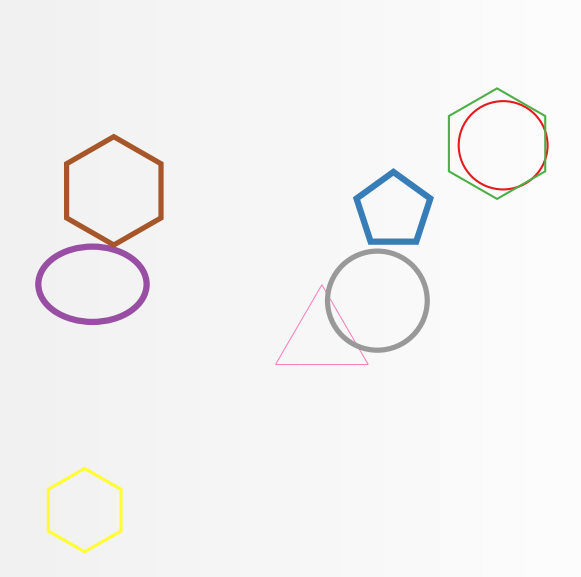[{"shape": "circle", "thickness": 1, "radius": 0.38, "center": [0.866, 0.748]}, {"shape": "pentagon", "thickness": 3, "radius": 0.33, "center": [0.677, 0.635]}, {"shape": "hexagon", "thickness": 1, "radius": 0.48, "center": [0.855, 0.75]}, {"shape": "oval", "thickness": 3, "radius": 0.47, "center": [0.159, 0.507]}, {"shape": "hexagon", "thickness": 1.5, "radius": 0.36, "center": [0.146, 0.116]}, {"shape": "hexagon", "thickness": 2.5, "radius": 0.47, "center": [0.196, 0.669]}, {"shape": "triangle", "thickness": 0.5, "radius": 0.46, "center": [0.554, 0.414]}, {"shape": "circle", "thickness": 2.5, "radius": 0.43, "center": [0.649, 0.479]}]